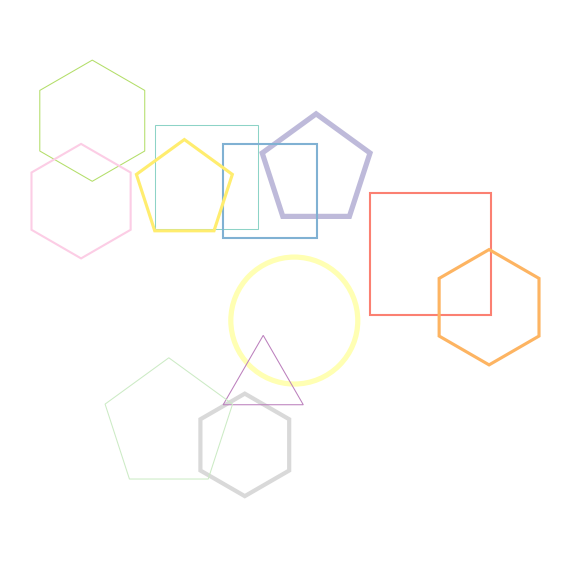[{"shape": "square", "thickness": 0.5, "radius": 0.45, "center": [0.358, 0.693]}, {"shape": "circle", "thickness": 2.5, "radius": 0.55, "center": [0.51, 0.444]}, {"shape": "pentagon", "thickness": 2.5, "radius": 0.49, "center": [0.547, 0.704]}, {"shape": "square", "thickness": 1, "radius": 0.52, "center": [0.746, 0.559]}, {"shape": "square", "thickness": 1, "radius": 0.41, "center": [0.467, 0.669]}, {"shape": "hexagon", "thickness": 1.5, "radius": 0.5, "center": [0.847, 0.467]}, {"shape": "hexagon", "thickness": 0.5, "radius": 0.52, "center": [0.16, 0.79]}, {"shape": "hexagon", "thickness": 1, "radius": 0.5, "center": [0.14, 0.651]}, {"shape": "hexagon", "thickness": 2, "radius": 0.44, "center": [0.424, 0.229]}, {"shape": "triangle", "thickness": 0.5, "radius": 0.4, "center": [0.456, 0.338]}, {"shape": "pentagon", "thickness": 0.5, "radius": 0.58, "center": [0.292, 0.264]}, {"shape": "pentagon", "thickness": 1.5, "radius": 0.44, "center": [0.319, 0.67]}]